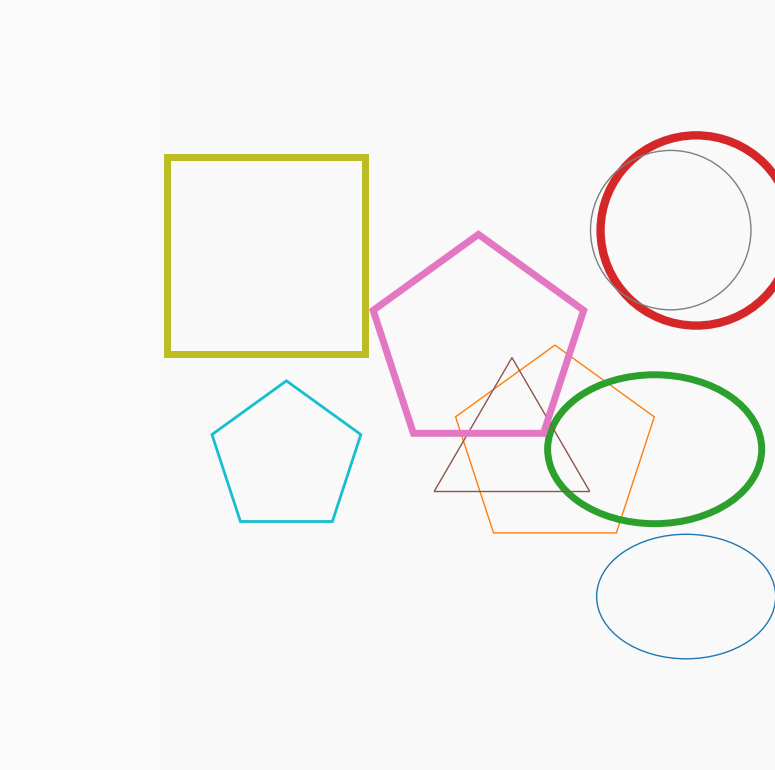[{"shape": "oval", "thickness": 0.5, "radius": 0.58, "center": [0.885, 0.225]}, {"shape": "pentagon", "thickness": 0.5, "radius": 0.67, "center": [0.716, 0.417]}, {"shape": "oval", "thickness": 2.5, "radius": 0.69, "center": [0.845, 0.417]}, {"shape": "circle", "thickness": 3, "radius": 0.62, "center": [0.898, 0.701]}, {"shape": "triangle", "thickness": 0.5, "radius": 0.58, "center": [0.661, 0.42]}, {"shape": "pentagon", "thickness": 2.5, "radius": 0.71, "center": [0.617, 0.553]}, {"shape": "circle", "thickness": 0.5, "radius": 0.52, "center": [0.865, 0.701]}, {"shape": "square", "thickness": 2.5, "radius": 0.64, "center": [0.343, 0.668]}, {"shape": "pentagon", "thickness": 1, "radius": 0.5, "center": [0.37, 0.404]}]